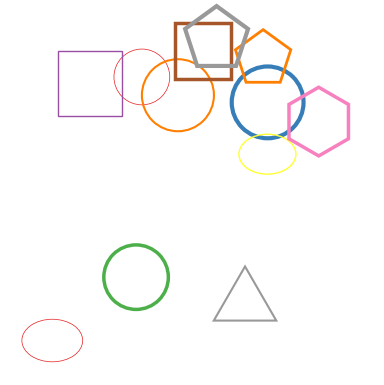[{"shape": "circle", "thickness": 0.5, "radius": 0.36, "center": [0.368, 0.8]}, {"shape": "oval", "thickness": 0.5, "radius": 0.4, "center": [0.136, 0.116]}, {"shape": "circle", "thickness": 3, "radius": 0.47, "center": [0.695, 0.734]}, {"shape": "circle", "thickness": 2.5, "radius": 0.42, "center": [0.353, 0.28]}, {"shape": "square", "thickness": 1, "radius": 0.42, "center": [0.234, 0.783]}, {"shape": "pentagon", "thickness": 2, "radius": 0.38, "center": [0.683, 0.847]}, {"shape": "circle", "thickness": 1.5, "radius": 0.47, "center": [0.462, 0.753]}, {"shape": "oval", "thickness": 1, "radius": 0.37, "center": [0.695, 0.599]}, {"shape": "square", "thickness": 2.5, "radius": 0.36, "center": [0.527, 0.867]}, {"shape": "hexagon", "thickness": 2.5, "radius": 0.45, "center": [0.828, 0.684]}, {"shape": "triangle", "thickness": 1.5, "radius": 0.47, "center": [0.636, 0.214]}, {"shape": "pentagon", "thickness": 3, "radius": 0.43, "center": [0.563, 0.898]}]